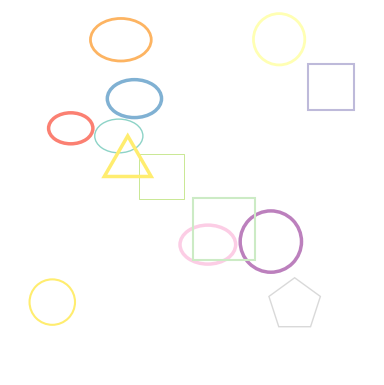[{"shape": "oval", "thickness": 1, "radius": 0.31, "center": [0.309, 0.647]}, {"shape": "circle", "thickness": 2, "radius": 0.33, "center": [0.725, 0.898]}, {"shape": "square", "thickness": 1.5, "radius": 0.3, "center": [0.861, 0.774]}, {"shape": "oval", "thickness": 2.5, "radius": 0.29, "center": [0.184, 0.667]}, {"shape": "oval", "thickness": 2.5, "radius": 0.35, "center": [0.349, 0.744]}, {"shape": "oval", "thickness": 2, "radius": 0.39, "center": [0.314, 0.897]}, {"shape": "square", "thickness": 0.5, "radius": 0.29, "center": [0.42, 0.542]}, {"shape": "oval", "thickness": 2.5, "radius": 0.36, "center": [0.54, 0.365]}, {"shape": "pentagon", "thickness": 1, "radius": 0.35, "center": [0.765, 0.208]}, {"shape": "circle", "thickness": 2.5, "radius": 0.4, "center": [0.703, 0.373]}, {"shape": "square", "thickness": 1.5, "radius": 0.41, "center": [0.582, 0.405]}, {"shape": "triangle", "thickness": 2.5, "radius": 0.35, "center": [0.332, 0.577]}, {"shape": "circle", "thickness": 1.5, "radius": 0.3, "center": [0.136, 0.215]}]